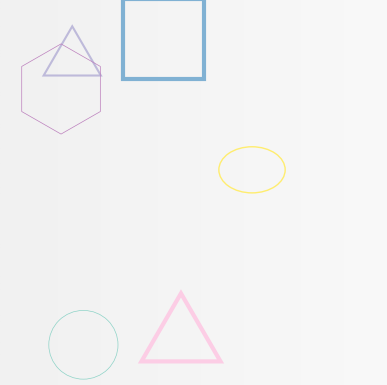[{"shape": "circle", "thickness": 0.5, "radius": 0.45, "center": [0.215, 0.104]}, {"shape": "triangle", "thickness": 1.5, "radius": 0.43, "center": [0.186, 0.846]}, {"shape": "square", "thickness": 3, "radius": 0.52, "center": [0.422, 0.899]}, {"shape": "triangle", "thickness": 3, "radius": 0.59, "center": [0.467, 0.12]}, {"shape": "hexagon", "thickness": 0.5, "radius": 0.59, "center": [0.157, 0.769]}, {"shape": "oval", "thickness": 1, "radius": 0.43, "center": [0.65, 0.559]}]